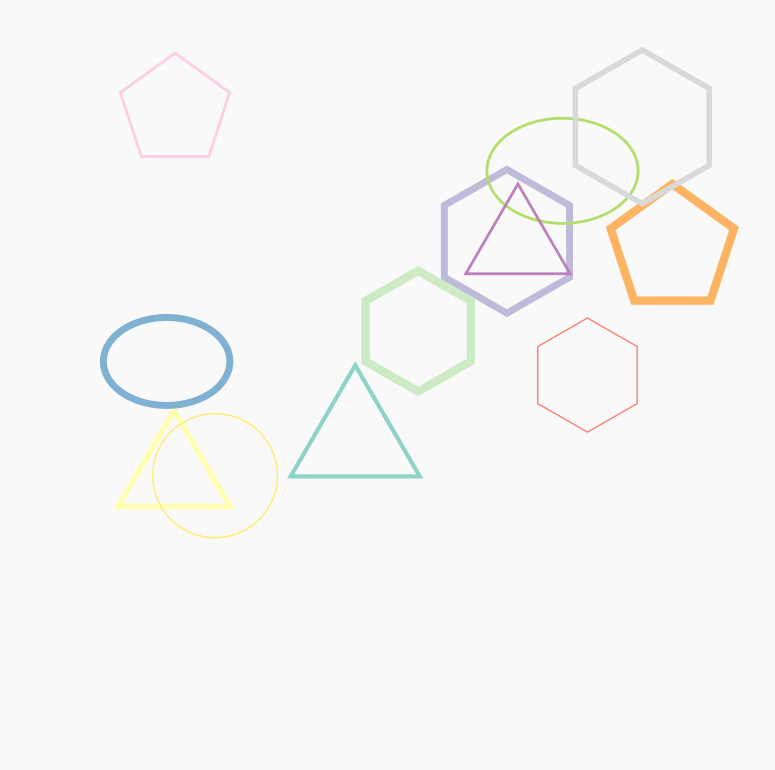[{"shape": "triangle", "thickness": 1.5, "radius": 0.48, "center": [0.458, 0.429]}, {"shape": "triangle", "thickness": 2, "radius": 0.42, "center": [0.225, 0.384]}, {"shape": "hexagon", "thickness": 2.5, "radius": 0.47, "center": [0.654, 0.687]}, {"shape": "hexagon", "thickness": 0.5, "radius": 0.37, "center": [0.758, 0.513]}, {"shape": "oval", "thickness": 2.5, "radius": 0.41, "center": [0.215, 0.531]}, {"shape": "pentagon", "thickness": 3, "radius": 0.42, "center": [0.868, 0.677]}, {"shape": "oval", "thickness": 1, "radius": 0.49, "center": [0.726, 0.778]}, {"shape": "pentagon", "thickness": 1, "radius": 0.37, "center": [0.226, 0.857]}, {"shape": "hexagon", "thickness": 2, "radius": 0.5, "center": [0.829, 0.835]}, {"shape": "triangle", "thickness": 1, "radius": 0.39, "center": [0.668, 0.683]}, {"shape": "hexagon", "thickness": 3, "radius": 0.39, "center": [0.54, 0.57]}, {"shape": "circle", "thickness": 0.5, "radius": 0.4, "center": [0.278, 0.382]}]